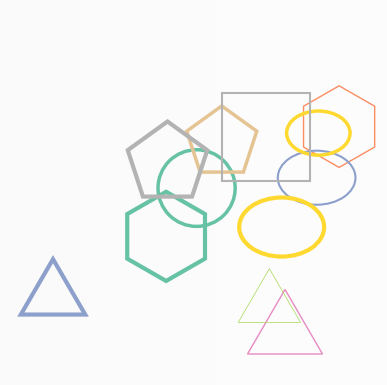[{"shape": "hexagon", "thickness": 3, "radius": 0.58, "center": [0.429, 0.386]}, {"shape": "circle", "thickness": 2.5, "radius": 0.5, "center": [0.507, 0.512]}, {"shape": "hexagon", "thickness": 1, "radius": 0.53, "center": [0.875, 0.671]}, {"shape": "triangle", "thickness": 3, "radius": 0.48, "center": [0.137, 0.231]}, {"shape": "oval", "thickness": 1.5, "radius": 0.5, "center": [0.817, 0.538]}, {"shape": "triangle", "thickness": 1, "radius": 0.56, "center": [0.736, 0.136]}, {"shape": "triangle", "thickness": 0.5, "radius": 0.46, "center": [0.695, 0.209]}, {"shape": "oval", "thickness": 3, "radius": 0.55, "center": [0.727, 0.41]}, {"shape": "oval", "thickness": 2.5, "radius": 0.41, "center": [0.821, 0.654]}, {"shape": "pentagon", "thickness": 2.5, "radius": 0.48, "center": [0.572, 0.63]}, {"shape": "pentagon", "thickness": 3, "radius": 0.54, "center": [0.432, 0.577]}, {"shape": "square", "thickness": 1.5, "radius": 0.57, "center": [0.686, 0.644]}]